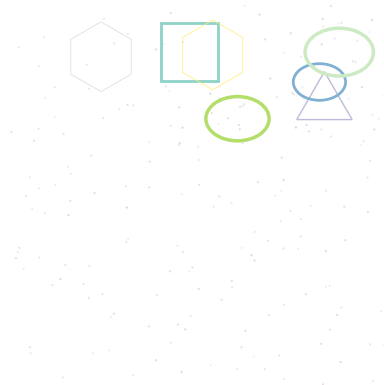[{"shape": "square", "thickness": 2, "radius": 0.37, "center": [0.491, 0.865]}, {"shape": "triangle", "thickness": 1, "radius": 0.41, "center": [0.843, 0.731]}, {"shape": "oval", "thickness": 2, "radius": 0.34, "center": [0.83, 0.787]}, {"shape": "oval", "thickness": 2.5, "radius": 0.41, "center": [0.617, 0.692]}, {"shape": "hexagon", "thickness": 0.5, "radius": 0.45, "center": [0.262, 0.853]}, {"shape": "oval", "thickness": 2.5, "radius": 0.44, "center": [0.881, 0.865]}, {"shape": "hexagon", "thickness": 0.5, "radius": 0.45, "center": [0.552, 0.857]}]